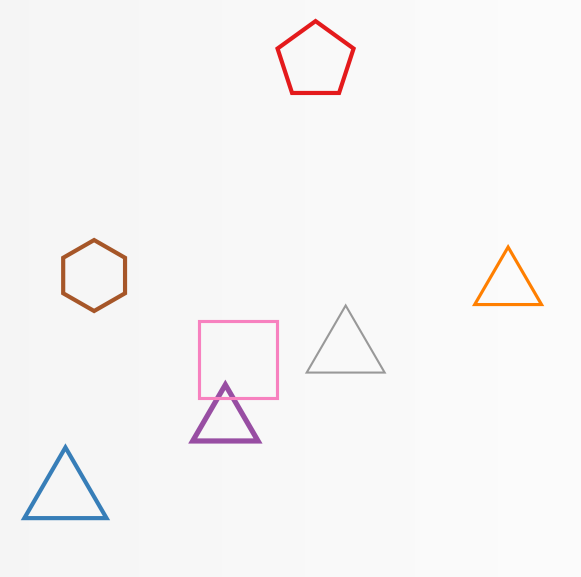[{"shape": "pentagon", "thickness": 2, "radius": 0.34, "center": [0.543, 0.894]}, {"shape": "triangle", "thickness": 2, "radius": 0.41, "center": [0.113, 0.143]}, {"shape": "triangle", "thickness": 2.5, "radius": 0.32, "center": [0.388, 0.268]}, {"shape": "triangle", "thickness": 1.5, "radius": 0.33, "center": [0.874, 0.505]}, {"shape": "hexagon", "thickness": 2, "radius": 0.31, "center": [0.162, 0.522]}, {"shape": "square", "thickness": 1.5, "radius": 0.34, "center": [0.409, 0.376]}, {"shape": "triangle", "thickness": 1, "radius": 0.39, "center": [0.595, 0.393]}]